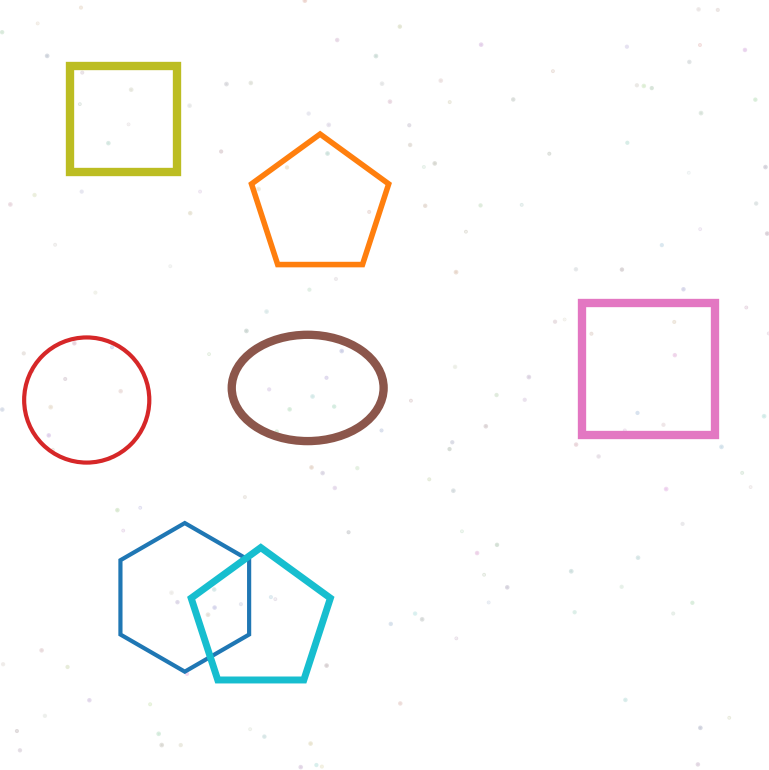[{"shape": "hexagon", "thickness": 1.5, "radius": 0.48, "center": [0.24, 0.224]}, {"shape": "pentagon", "thickness": 2, "radius": 0.47, "center": [0.416, 0.732]}, {"shape": "circle", "thickness": 1.5, "radius": 0.41, "center": [0.113, 0.481]}, {"shape": "oval", "thickness": 3, "radius": 0.49, "center": [0.4, 0.496]}, {"shape": "square", "thickness": 3, "radius": 0.43, "center": [0.842, 0.521]}, {"shape": "square", "thickness": 3, "radius": 0.34, "center": [0.16, 0.846]}, {"shape": "pentagon", "thickness": 2.5, "radius": 0.48, "center": [0.339, 0.194]}]